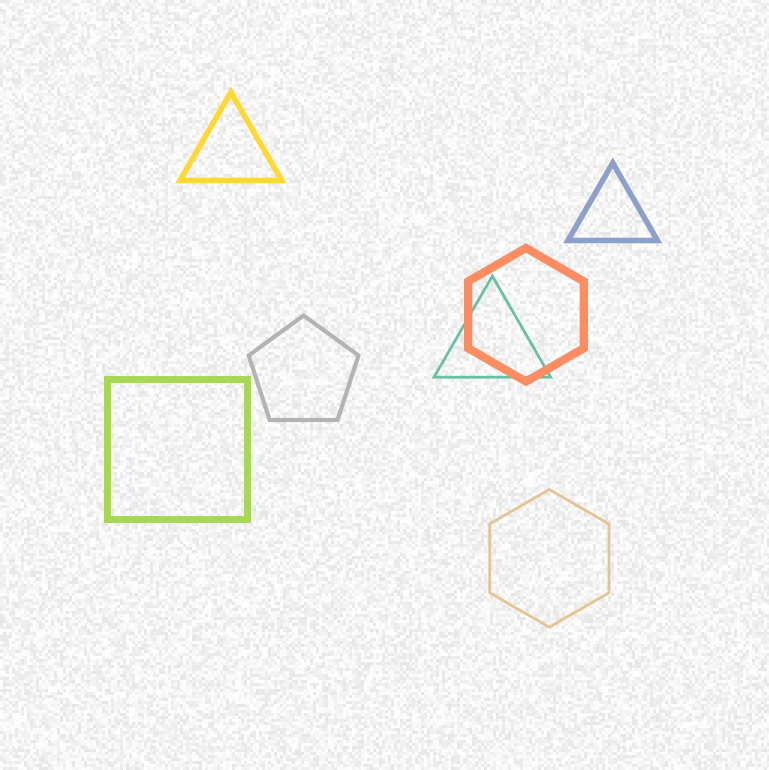[{"shape": "triangle", "thickness": 1, "radius": 0.44, "center": [0.639, 0.554]}, {"shape": "hexagon", "thickness": 3, "radius": 0.43, "center": [0.683, 0.591]}, {"shape": "triangle", "thickness": 2, "radius": 0.34, "center": [0.796, 0.721]}, {"shape": "square", "thickness": 2.5, "radius": 0.46, "center": [0.23, 0.417]}, {"shape": "triangle", "thickness": 2, "radius": 0.38, "center": [0.3, 0.804]}, {"shape": "hexagon", "thickness": 1, "radius": 0.45, "center": [0.713, 0.275]}, {"shape": "pentagon", "thickness": 1.5, "radius": 0.38, "center": [0.394, 0.515]}]